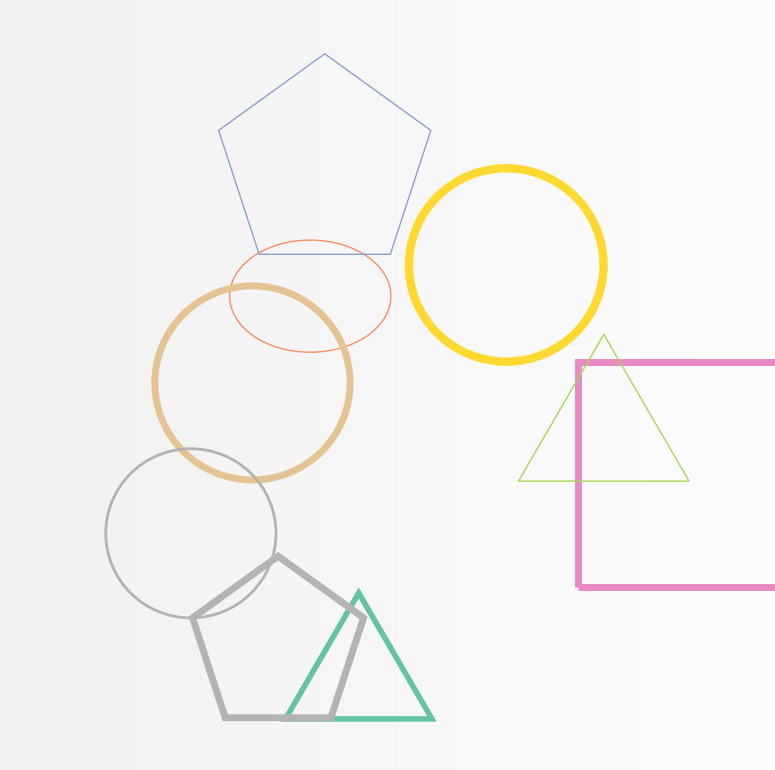[{"shape": "triangle", "thickness": 2, "radius": 0.55, "center": [0.463, 0.121]}, {"shape": "oval", "thickness": 0.5, "radius": 0.52, "center": [0.4, 0.615]}, {"shape": "pentagon", "thickness": 0.5, "radius": 0.72, "center": [0.419, 0.786]}, {"shape": "square", "thickness": 2.5, "radius": 0.73, "center": [0.892, 0.384]}, {"shape": "triangle", "thickness": 0.5, "radius": 0.64, "center": [0.779, 0.439]}, {"shape": "circle", "thickness": 3, "radius": 0.63, "center": [0.653, 0.656]}, {"shape": "circle", "thickness": 2.5, "radius": 0.63, "center": [0.326, 0.503]}, {"shape": "pentagon", "thickness": 2.5, "radius": 0.58, "center": [0.359, 0.162]}, {"shape": "circle", "thickness": 1, "radius": 0.55, "center": [0.246, 0.307]}]